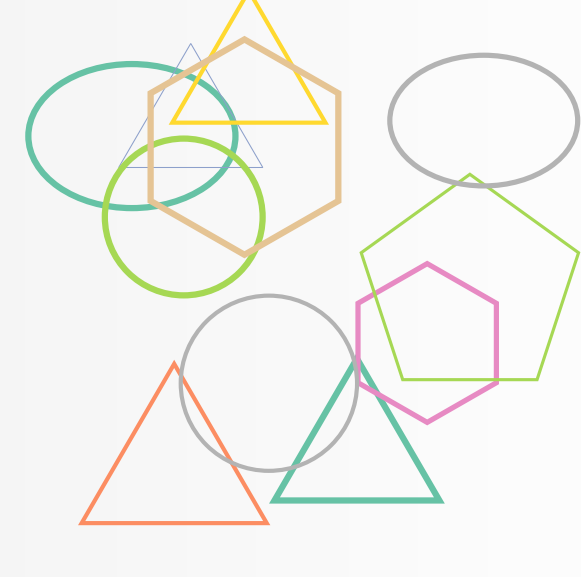[{"shape": "triangle", "thickness": 3, "radius": 0.82, "center": [0.614, 0.214]}, {"shape": "oval", "thickness": 3, "radius": 0.89, "center": [0.227, 0.763]}, {"shape": "triangle", "thickness": 2, "radius": 0.92, "center": [0.3, 0.185]}, {"shape": "triangle", "thickness": 0.5, "radius": 0.72, "center": [0.328, 0.781]}, {"shape": "hexagon", "thickness": 2.5, "radius": 0.69, "center": [0.735, 0.405]}, {"shape": "circle", "thickness": 3, "radius": 0.68, "center": [0.316, 0.623]}, {"shape": "pentagon", "thickness": 1.5, "radius": 0.98, "center": [0.808, 0.501]}, {"shape": "triangle", "thickness": 2, "radius": 0.76, "center": [0.428, 0.863]}, {"shape": "hexagon", "thickness": 3, "radius": 0.93, "center": [0.421, 0.744]}, {"shape": "oval", "thickness": 2.5, "radius": 0.81, "center": [0.832, 0.79]}, {"shape": "circle", "thickness": 2, "radius": 0.76, "center": [0.463, 0.336]}]